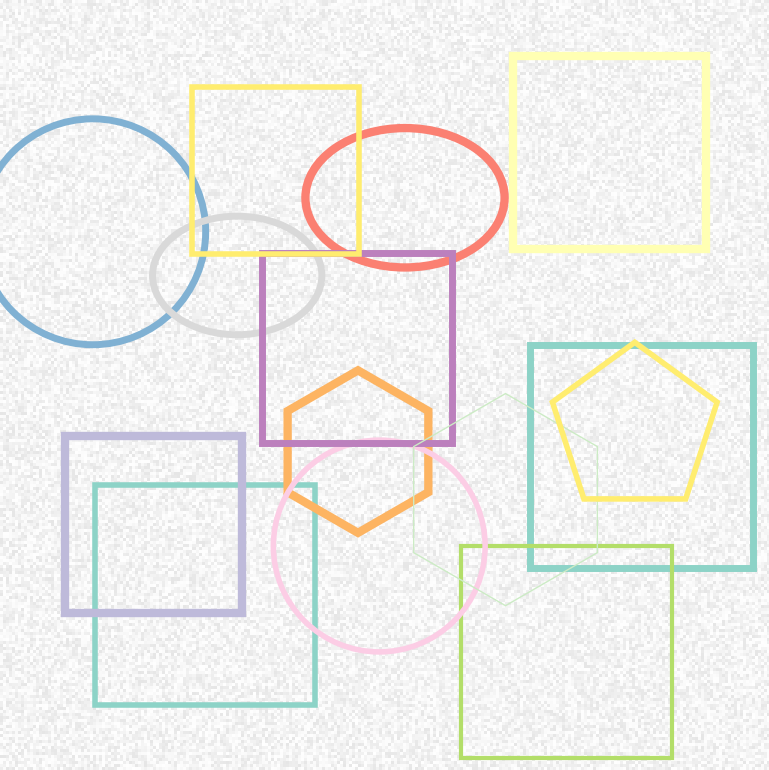[{"shape": "square", "thickness": 2.5, "radius": 0.73, "center": [0.833, 0.407]}, {"shape": "square", "thickness": 2, "radius": 0.71, "center": [0.267, 0.227]}, {"shape": "square", "thickness": 3, "radius": 0.63, "center": [0.792, 0.802]}, {"shape": "square", "thickness": 3, "radius": 0.57, "center": [0.199, 0.319]}, {"shape": "oval", "thickness": 3, "radius": 0.65, "center": [0.526, 0.743]}, {"shape": "circle", "thickness": 2.5, "radius": 0.73, "center": [0.12, 0.699]}, {"shape": "hexagon", "thickness": 3, "radius": 0.53, "center": [0.465, 0.413]}, {"shape": "square", "thickness": 1.5, "radius": 0.69, "center": [0.736, 0.153]}, {"shape": "circle", "thickness": 2, "radius": 0.69, "center": [0.493, 0.291]}, {"shape": "oval", "thickness": 2.5, "radius": 0.55, "center": [0.308, 0.642]}, {"shape": "square", "thickness": 2.5, "radius": 0.62, "center": [0.464, 0.548]}, {"shape": "hexagon", "thickness": 0.5, "radius": 0.69, "center": [0.657, 0.351]}, {"shape": "pentagon", "thickness": 2, "radius": 0.56, "center": [0.824, 0.443]}, {"shape": "square", "thickness": 2, "radius": 0.54, "center": [0.358, 0.778]}]